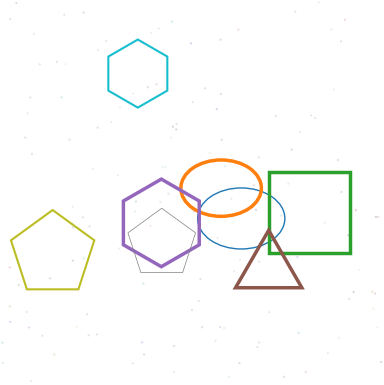[{"shape": "oval", "thickness": 1, "radius": 0.57, "center": [0.627, 0.433]}, {"shape": "oval", "thickness": 2.5, "radius": 0.52, "center": [0.574, 0.511]}, {"shape": "square", "thickness": 2.5, "radius": 0.53, "center": [0.805, 0.448]}, {"shape": "hexagon", "thickness": 2.5, "radius": 0.57, "center": [0.419, 0.421]}, {"shape": "triangle", "thickness": 2.5, "radius": 0.5, "center": [0.698, 0.302]}, {"shape": "pentagon", "thickness": 0.5, "radius": 0.46, "center": [0.42, 0.367]}, {"shape": "pentagon", "thickness": 1.5, "radius": 0.57, "center": [0.137, 0.341]}, {"shape": "hexagon", "thickness": 1.5, "radius": 0.44, "center": [0.358, 0.809]}]